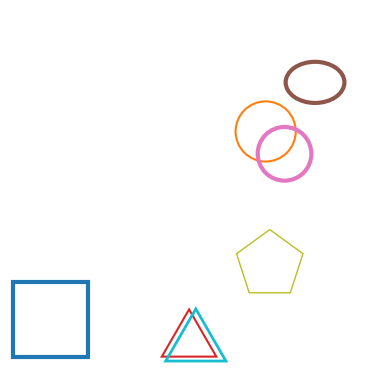[{"shape": "square", "thickness": 3, "radius": 0.49, "center": [0.131, 0.171]}, {"shape": "circle", "thickness": 1.5, "radius": 0.39, "center": [0.69, 0.659]}, {"shape": "triangle", "thickness": 1.5, "radius": 0.41, "center": [0.491, 0.115]}, {"shape": "oval", "thickness": 3, "radius": 0.38, "center": [0.818, 0.786]}, {"shape": "circle", "thickness": 3, "radius": 0.35, "center": [0.739, 0.6]}, {"shape": "pentagon", "thickness": 1, "radius": 0.45, "center": [0.701, 0.313]}, {"shape": "triangle", "thickness": 2, "radius": 0.45, "center": [0.509, 0.107]}]